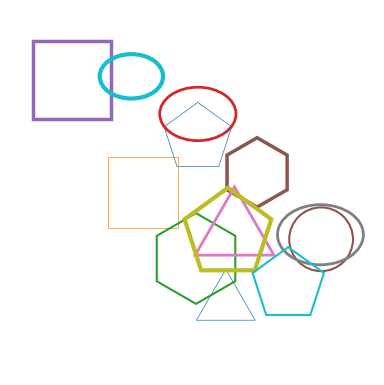[{"shape": "triangle", "thickness": 0.5, "radius": 0.44, "center": [0.586, 0.212]}, {"shape": "pentagon", "thickness": 0.5, "radius": 0.46, "center": [0.514, 0.642]}, {"shape": "square", "thickness": 0.5, "radius": 0.46, "center": [0.372, 0.5]}, {"shape": "hexagon", "thickness": 1.5, "radius": 0.59, "center": [0.509, 0.329]}, {"shape": "oval", "thickness": 2, "radius": 0.5, "center": [0.514, 0.704]}, {"shape": "square", "thickness": 2.5, "radius": 0.51, "center": [0.188, 0.793]}, {"shape": "circle", "thickness": 1.5, "radius": 0.41, "center": [0.834, 0.379]}, {"shape": "hexagon", "thickness": 2.5, "radius": 0.45, "center": [0.668, 0.552]}, {"shape": "triangle", "thickness": 2, "radius": 0.59, "center": [0.609, 0.396]}, {"shape": "oval", "thickness": 2, "radius": 0.56, "center": [0.832, 0.39]}, {"shape": "pentagon", "thickness": 3, "radius": 0.59, "center": [0.592, 0.394]}, {"shape": "oval", "thickness": 3, "radius": 0.41, "center": [0.341, 0.802]}, {"shape": "pentagon", "thickness": 1.5, "radius": 0.49, "center": [0.749, 0.261]}]